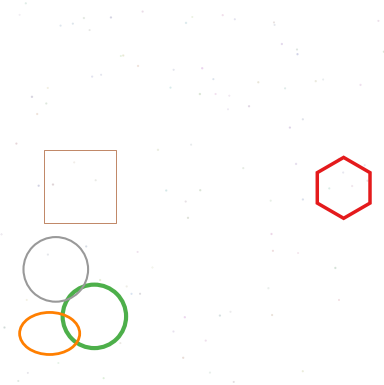[{"shape": "hexagon", "thickness": 2.5, "radius": 0.4, "center": [0.893, 0.512]}, {"shape": "circle", "thickness": 3, "radius": 0.41, "center": [0.245, 0.178]}, {"shape": "oval", "thickness": 2, "radius": 0.39, "center": [0.129, 0.134]}, {"shape": "square", "thickness": 0.5, "radius": 0.47, "center": [0.208, 0.516]}, {"shape": "circle", "thickness": 1.5, "radius": 0.42, "center": [0.145, 0.3]}]